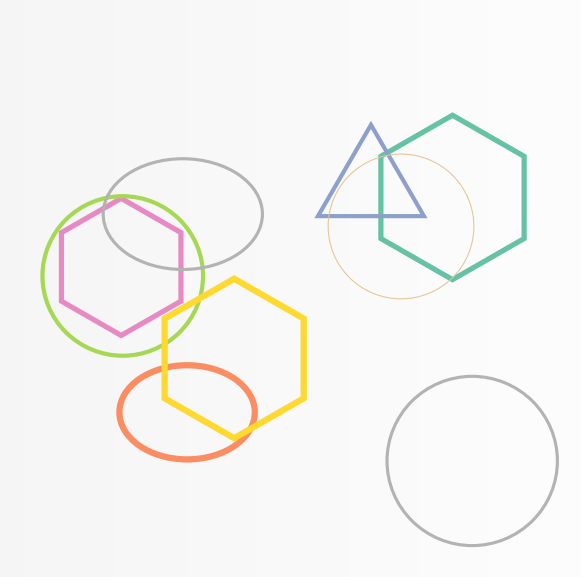[{"shape": "hexagon", "thickness": 2.5, "radius": 0.71, "center": [0.779, 0.657]}, {"shape": "oval", "thickness": 3, "radius": 0.58, "center": [0.322, 0.285]}, {"shape": "triangle", "thickness": 2, "radius": 0.53, "center": [0.638, 0.678]}, {"shape": "hexagon", "thickness": 2.5, "radius": 0.59, "center": [0.209, 0.537]}, {"shape": "circle", "thickness": 2, "radius": 0.69, "center": [0.211, 0.521]}, {"shape": "hexagon", "thickness": 3, "radius": 0.69, "center": [0.403, 0.378]}, {"shape": "circle", "thickness": 0.5, "radius": 0.63, "center": [0.69, 0.607]}, {"shape": "oval", "thickness": 1.5, "radius": 0.68, "center": [0.315, 0.628]}, {"shape": "circle", "thickness": 1.5, "radius": 0.73, "center": [0.812, 0.201]}]